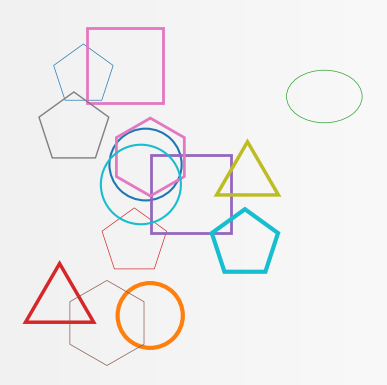[{"shape": "circle", "thickness": 1.5, "radius": 0.47, "center": [0.376, 0.573]}, {"shape": "pentagon", "thickness": 0.5, "radius": 0.4, "center": [0.215, 0.805]}, {"shape": "circle", "thickness": 3, "radius": 0.42, "center": [0.388, 0.181]}, {"shape": "oval", "thickness": 0.5, "radius": 0.49, "center": [0.837, 0.749]}, {"shape": "pentagon", "thickness": 0.5, "radius": 0.44, "center": [0.347, 0.372]}, {"shape": "triangle", "thickness": 2.5, "radius": 0.51, "center": [0.154, 0.214]}, {"shape": "square", "thickness": 2, "radius": 0.51, "center": [0.493, 0.496]}, {"shape": "hexagon", "thickness": 0.5, "radius": 0.55, "center": [0.276, 0.161]}, {"shape": "square", "thickness": 2, "radius": 0.49, "center": [0.321, 0.83]}, {"shape": "hexagon", "thickness": 2, "radius": 0.51, "center": [0.388, 0.592]}, {"shape": "pentagon", "thickness": 1, "radius": 0.47, "center": [0.191, 0.666]}, {"shape": "triangle", "thickness": 2.5, "radius": 0.46, "center": [0.639, 0.54]}, {"shape": "circle", "thickness": 1.5, "radius": 0.52, "center": [0.364, 0.521]}, {"shape": "pentagon", "thickness": 3, "radius": 0.45, "center": [0.632, 0.367]}]